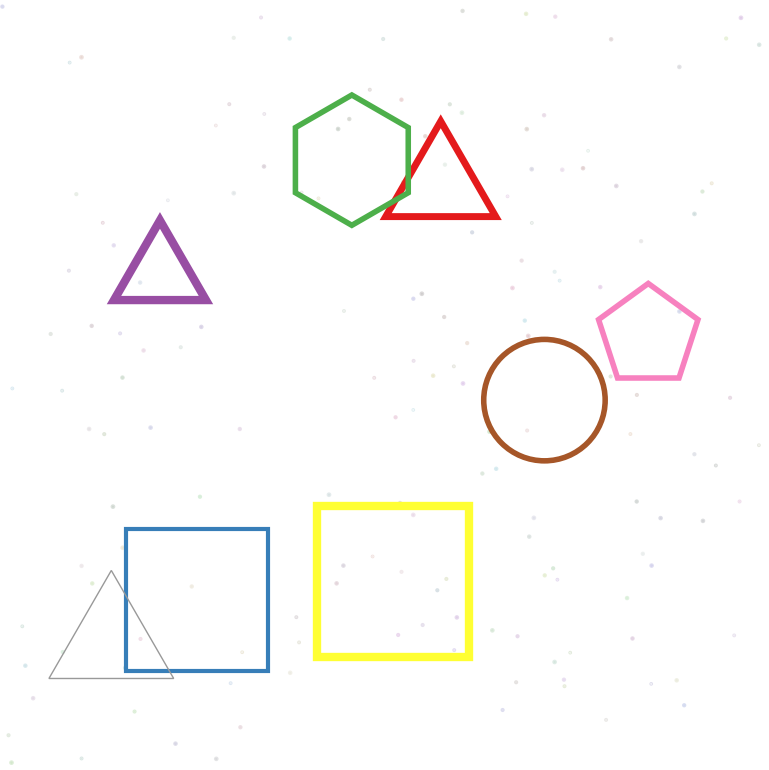[{"shape": "triangle", "thickness": 2.5, "radius": 0.41, "center": [0.572, 0.76]}, {"shape": "square", "thickness": 1.5, "radius": 0.46, "center": [0.256, 0.221]}, {"shape": "hexagon", "thickness": 2, "radius": 0.42, "center": [0.457, 0.792]}, {"shape": "triangle", "thickness": 3, "radius": 0.34, "center": [0.208, 0.645]}, {"shape": "square", "thickness": 3, "radius": 0.49, "center": [0.51, 0.245]}, {"shape": "circle", "thickness": 2, "radius": 0.39, "center": [0.707, 0.48]}, {"shape": "pentagon", "thickness": 2, "radius": 0.34, "center": [0.842, 0.564]}, {"shape": "triangle", "thickness": 0.5, "radius": 0.47, "center": [0.145, 0.166]}]